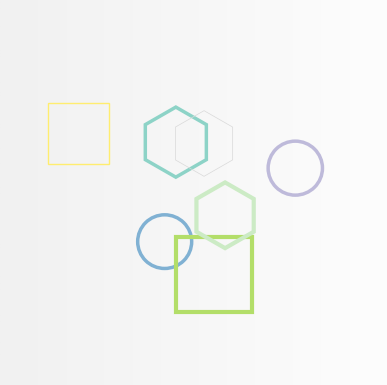[{"shape": "hexagon", "thickness": 2.5, "radius": 0.45, "center": [0.454, 0.631]}, {"shape": "circle", "thickness": 2.5, "radius": 0.35, "center": [0.762, 0.563]}, {"shape": "circle", "thickness": 2.5, "radius": 0.35, "center": [0.425, 0.372]}, {"shape": "square", "thickness": 3, "radius": 0.49, "center": [0.553, 0.288]}, {"shape": "hexagon", "thickness": 0.5, "radius": 0.43, "center": [0.527, 0.627]}, {"shape": "hexagon", "thickness": 3, "radius": 0.43, "center": [0.581, 0.441]}, {"shape": "square", "thickness": 1, "radius": 0.4, "center": [0.203, 0.654]}]